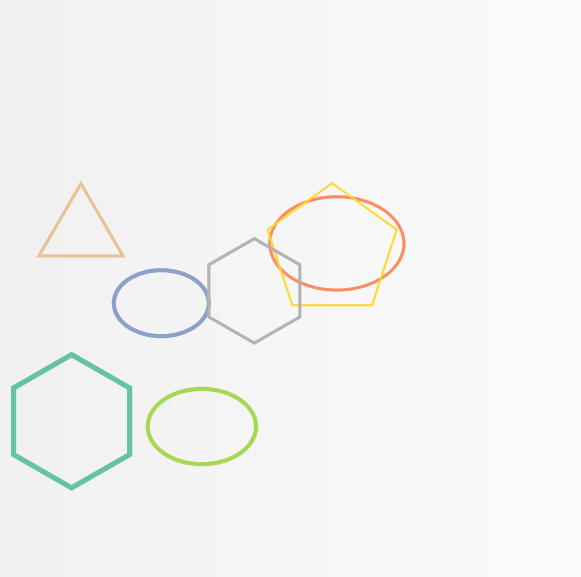[{"shape": "hexagon", "thickness": 2.5, "radius": 0.58, "center": [0.123, 0.27]}, {"shape": "oval", "thickness": 1.5, "radius": 0.58, "center": [0.58, 0.578]}, {"shape": "oval", "thickness": 2, "radius": 0.41, "center": [0.277, 0.474]}, {"shape": "oval", "thickness": 2, "radius": 0.47, "center": [0.347, 0.261]}, {"shape": "pentagon", "thickness": 1, "radius": 0.58, "center": [0.571, 0.565]}, {"shape": "triangle", "thickness": 1.5, "radius": 0.42, "center": [0.139, 0.598]}, {"shape": "hexagon", "thickness": 1.5, "radius": 0.45, "center": [0.438, 0.495]}]